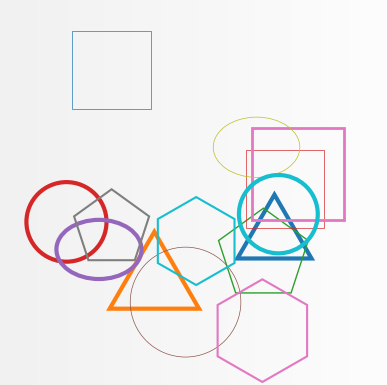[{"shape": "square", "thickness": 0.5, "radius": 0.51, "center": [0.287, 0.818]}, {"shape": "triangle", "thickness": 3, "radius": 0.55, "center": [0.708, 0.384]}, {"shape": "triangle", "thickness": 3, "radius": 0.67, "center": [0.398, 0.265]}, {"shape": "pentagon", "thickness": 1, "radius": 0.61, "center": [0.68, 0.338]}, {"shape": "circle", "thickness": 3, "radius": 0.52, "center": [0.172, 0.424]}, {"shape": "square", "thickness": 0.5, "radius": 0.5, "center": [0.735, 0.509]}, {"shape": "oval", "thickness": 3, "radius": 0.55, "center": [0.255, 0.352]}, {"shape": "circle", "thickness": 0.5, "radius": 0.71, "center": [0.479, 0.215]}, {"shape": "hexagon", "thickness": 1.5, "radius": 0.67, "center": [0.677, 0.141]}, {"shape": "square", "thickness": 2, "radius": 0.6, "center": [0.768, 0.549]}, {"shape": "pentagon", "thickness": 1.5, "radius": 0.51, "center": [0.288, 0.407]}, {"shape": "oval", "thickness": 0.5, "radius": 0.56, "center": [0.662, 0.618]}, {"shape": "hexagon", "thickness": 1.5, "radius": 0.57, "center": [0.506, 0.374]}, {"shape": "circle", "thickness": 3, "radius": 0.51, "center": [0.718, 0.444]}]